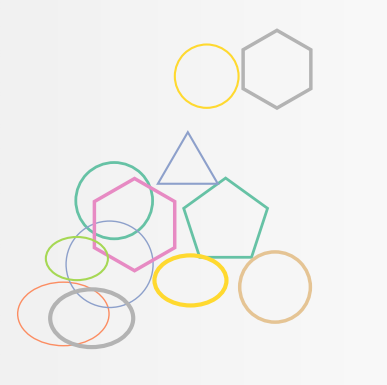[{"shape": "circle", "thickness": 2, "radius": 0.5, "center": [0.295, 0.479]}, {"shape": "pentagon", "thickness": 2, "radius": 0.57, "center": [0.582, 0.424]}, {"shape": "oval", "thickness": 1, "radius": 0.59, "center": [0.163, 0.185]}, {"shape": "triangle", "thickness": 1.5, "radius": 0.45, "center": [0.485, 0.567]}, {"shape": "circle", "thickness": 1, "radius": 0.56, "center": [0.283, 0.314]}, {"shape": "hexagon", "thickness": 2.5, "radius": 0.6, "center": [0.347, 0.417]}, {"shape": "oval", "thickness": 1.5, "radius": 0.4, "center": [0.198, 0.328]}, {"shape": "circle", "thickness": 1.5, "radius": 0.41, "center": [0.533, 0.802]}, {"shape": "oval", "thickness": 3, "radius": 0.46, "center": [0.492, 0.272]}, {"shape": "circle", "thickness": 2.5, "radius": 0.46, "center": [0.71, 0.254]}, {"shape": "hexagon", "thickness": 2.5, "radius": 0.5, "center": [0.715, 0.82]}, {"shape": "oval", "thickness": 3, "radius": 0.54, "center": [0.237, 0.173]}]